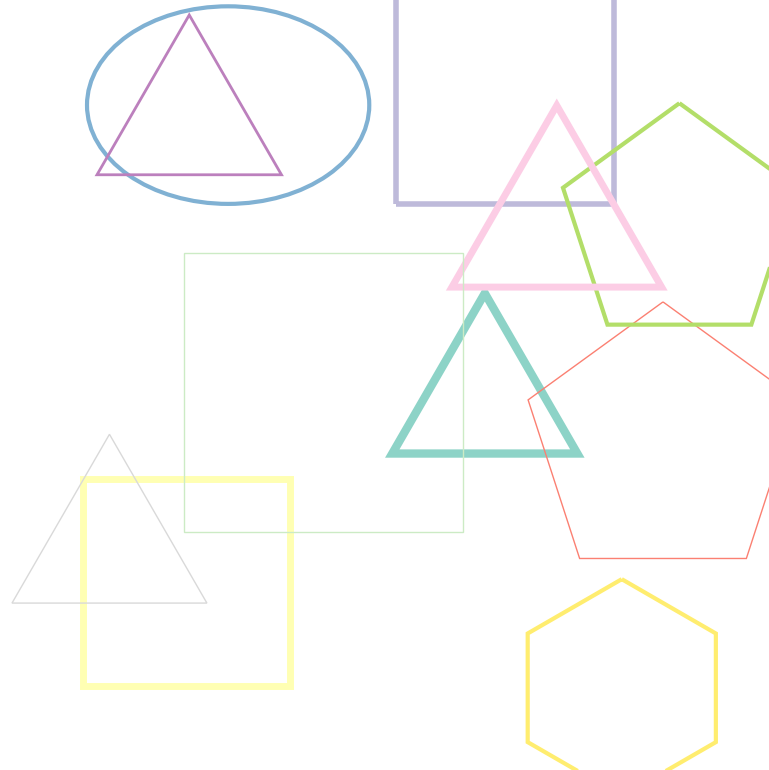[{"shape": "triangle", "thickness": 3, "radius": 0.69, "center": [0.63, 0.48]}, {"shape": "square", "thickness": 2.5, "radius": 0.67, "center": [0.242, 0.243]}, {"shape": "square", "thickness": 2, "radius": 0.71, "center": [0.656, 0.877]}, {"shape": "pentagon", "thickness": 0.5, "radius": 0.92, "center": [0.861, 0.424]}, {"shape": "oval", "thickness": 1.5, "radius": 0.92, "center": [0.296, 0.864]}, {"shape": "pentagon", "thickness": 1.5, "radius": 0.79, "center": [0.882, 0.707]}, {"shape": "triangle", "thickness": 2.5, "radius": 0.79, "center": [0.723, 0.706]}, {"shape": "triangle", "thickness": 0.5, "radius": 0.73, "center": [0.142, 0.29]}, {"shape": "triangle", "thickness": 1, "radius": 0.69, "center": [0.246, 0.842]}, {"shape": "square", "thickness": 0.5, "radius": 0.91, "center": [0.42, 0.49]}, {"shape": "hexagon", "thickness": 1.5, "radius": 0.71, "center": [0.807, 0.107]}]